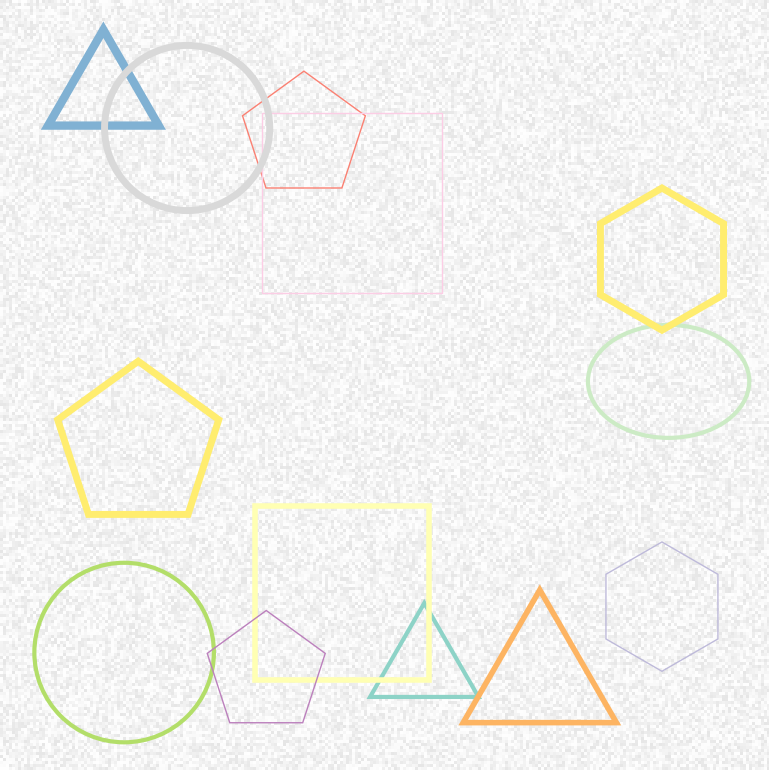[{"shape": "triangle", "thickness": 1.5, "radius": 0.41, "center": [0.551, 0.136]}, {"shape": "square", "thickness": 2, "radius": 0.57, "center": [0.444, 0.23]}, {"shape": "hexagon", "thickness": 0.5, "radius": 0.42, "center": [0.86, 0.212]}, {"shape": "pentagon", "thickness": 0.5, "radius": 0.42, "center": [0.395, 0.824]}, {"shape": "triangle", "thickness": 3, "radius": 0.41, "center": [0.134, 0.878]}, {"shape": "triangle", "thickness": 2, "radius": 0.57, "center": [0.701, 0.119]}, {"shape": "circle", "thickness": 1.5, "radius": 0.58, "center": [0.161, 0.153]}, {"shape": "square", "thickness": 0.5, "radius": 0.58, "center": [0.457, 0.737]}, {"shape": "circle", "thickness": 2.5, "radius": 0.54, "center": [0.243, 0.834]}, {"shape": "pentagon", "thickness": 0.5, "radius": 0.4, "center": [0.346, 0.127]}, {"shape": "oval", "thickness": 1.5, "radius": 0.52, "center": [0.868, 0.505]}, {"shape": "hexagon", "thickness": 2.5, "radius": 0.46, "center": [0.86, 0.663]}, {"shape": "pentagon", "thickness": 2.5, "radius": 0.55, "center": [0.18, 0.421]}]